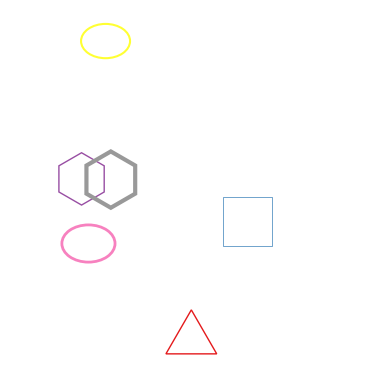[{"shape": "triangle", "thickness": 1, "radius": 0.38, "center": [0.497, 0.119]}, {"shape": "square", "thickness": 0.5, "radius": 0.32, "center": [0.643, 0.424]}, {"shape": "hexagon", "thickness": 1, "radius": 0.34, "center": [0.212, 0.535]}, {"shape": "oval", "thickness": 1.5, "radius": 0.32, "center": [0.274, 0.893]}, {"shape": "oval", "thickness": 2, "radius": 0.35, "center": [0.23, 0.368]}, {"shape": "hexagon", "thickness": 3, "radius": 0.37, "center": [0.288, 0.534]}]